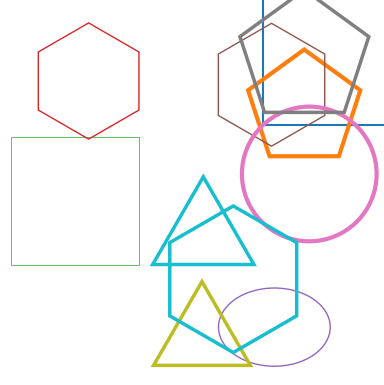[{"shape": "square", "thickness": 1.5, "radius": 0.88, "center": [0.858, 0.852]}, {"shape": "pentagon", "thickness": 3, "radius": 0.77, "center": [0.79, 0.718]}, {"shape": "square", "thickness": 0.5, "radius": 0.83, "center": [0.195, 0.477]}, {"shape": "hexagon", "thickness": 1, "radius": 0.75, "center": [0.23, 0.79]}, {"shape": "oval", "thickness": 1, "radius": 0.73, "center": [0.713, 0.15]}, {"shape": "hexagon", "thickness": 1, "radius": 0.8, "center": [0.705, 0.78]}, {"shape": "circle", "thickness": 3, "radius": 0.87, "center": [0.803, 0.548]}, {"shape": "pentagon", "thickness": 2.5, "radius": 0.88, "center": [0.791, 0.85]}, {"shape": "triangle", "thickness": 2.5, "radius": 0.73, "center": [0.525, 0.124]}, {"shape": "triangle", "thickness": 2.5, "radius": 0.76, "center": [0.528, 0.389]}, {"shape": "hexagon", "thickness": 2.5, "radius": 0.95, "center": [0.606, 0.275]}]